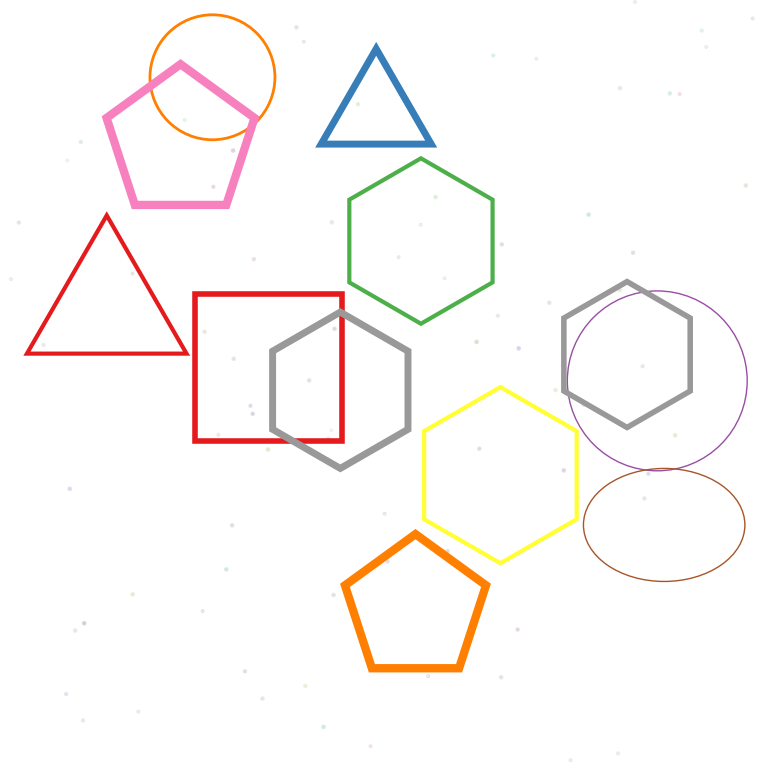[{"shape": "square", "thickness": 2, "radius": 0.48, "center": [0.349, 0.523]}, {"shape": "triangle", "thickness": 1.5, "radius": 0.6, "center": [0.139, 0.601]}, {"shape": "triangle", "thickness": 2.5, "radius": 0.41, "center": [0.489, 0.854]}, {"shape": "hexagon", "thickness": 1.5, "radius": 0.54, "center": [0.547, 0.687]}, {"shape": "circle", "thickness": 0.5, "radius": 0.58, "center": [0.854, 0.505]}, {"shape": "circle", "thickness": 1, "radius": 0.41, "center": [0.276, 0.9]}, {"shape": "pentagon", "thickness": 3, "radius": 0.48, "center": [0.54, 0.21]}, {"shape": "hexagon", "thickness": 1.5, "radius": 0.57, "center": [0.65, 0.383]}, {"shape": "oval", "thickness": 0.5, "radius": 0.52, "center": [0.863, 0.318]}, {"shape": "pentagon", "thickness": 3, "radius": 0.51, "center": [0.234, 0.816]}, {"shape": "hexagon", "thickness": 2.5, "radius": 0.51, "center": [0.442, 0.493]}, {"shape": "hexagon", "thickness": 2, "radius": 0.47, "center": [0.814, 0.54]}]